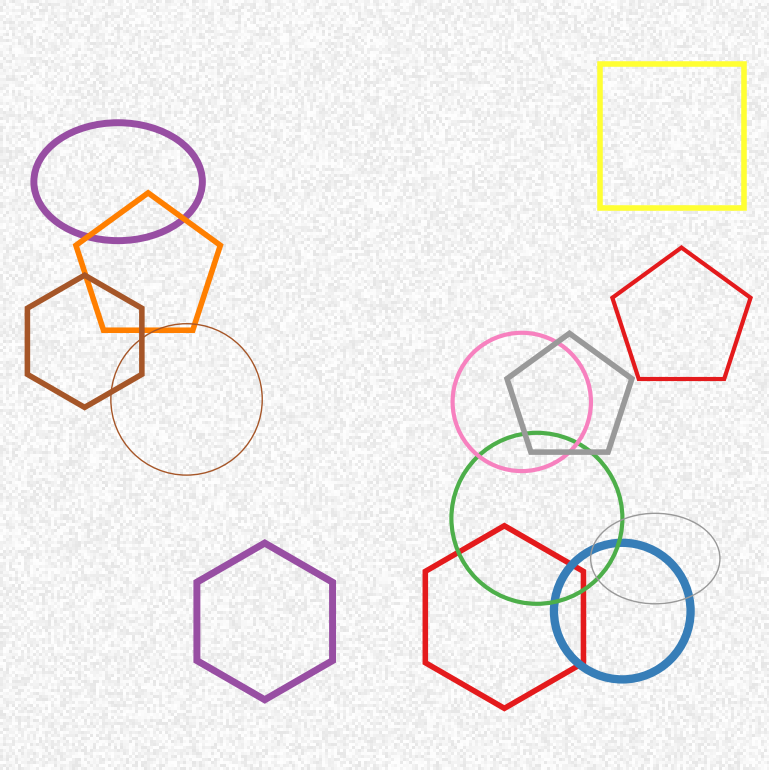[{"shape": "pentagon", "thickness": 1.5, "radius": 0.47, "center": [0.885, 0.584]}, {"shape": "hexagon", "thickness": 2, "radius": 0.59, "center": [0.655, 0.199]}, {"shape": "circle", "thickness": 3, "radius": 0.44, "center": [0.808, 0.206]}, {"shape": "circle", "thickness": 1.5, "radius": 0.56, "center": [0.697, 0.327]}, {"shape": "hexagon", "thickness": 2.5, "radius": 0.51, "center": [0.344, 0.193]}, {"shape": "oval", "thickness": 2.5, "radius": 0.55, "center": [0.153, 0.764]}, {"shape": "pentagon", "thickness": 2, "radius": 0.49, "center": [0.192, 0.651]}, {"shape": "square", "thickness": 2, "radius": 0.47, "center": [0.872, 0.824]}, {"shape": "hexagon", "thickness": 2, "radius": 0.43, "center": [0.11, 0.557]}, {"shape": "circle", "thickness": 0.5, "radius": 0.49, "center": [0.242, 0.481]}, {"shape": "circle", "thickness": 1.5, "radius": 0.45, "center": [0.678, 0.478]}, {"shape": "oval", "thickness": 0.5, "radius": 0.42, "center": [0.851, 0.275]}, {"shape": "pentagon", "thickness": 2, "radius": 0.43, "center": [0.74, 0.482]}]